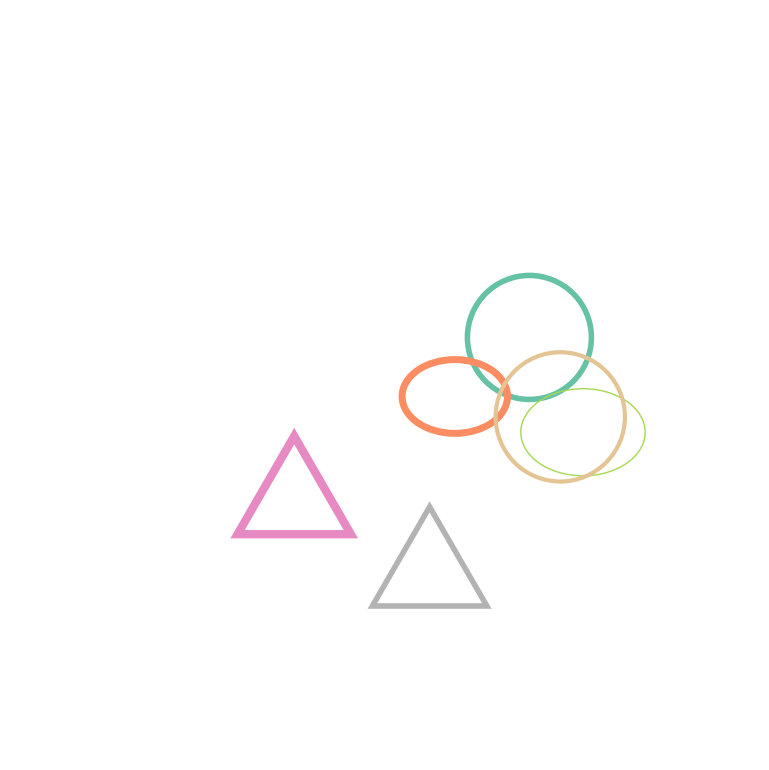[{"shape": "circle", "thickness": 2, "radius": 0.4, "center": [0.688, 0.562]}, {"shape": "oval", "thickness": 2.5, "radius": 0.34, "center": [0.591, 0.485]}, {"shape": "triangle", "thickness": 3, "radius": 0.42, "center": [0.382, 0.349]}, {"shape": "oval", "thickness": 0.5, "radius": 0.4, "center": [0.757, 0.439]}, {"shape": "circle", "thickness": 1.5, "radius": 0.42, "center": [0.728, 0.459]}, {"shape": "triangle", "thickness": 2, "radius": 0.43, "center": [0.558, 0.256]}]